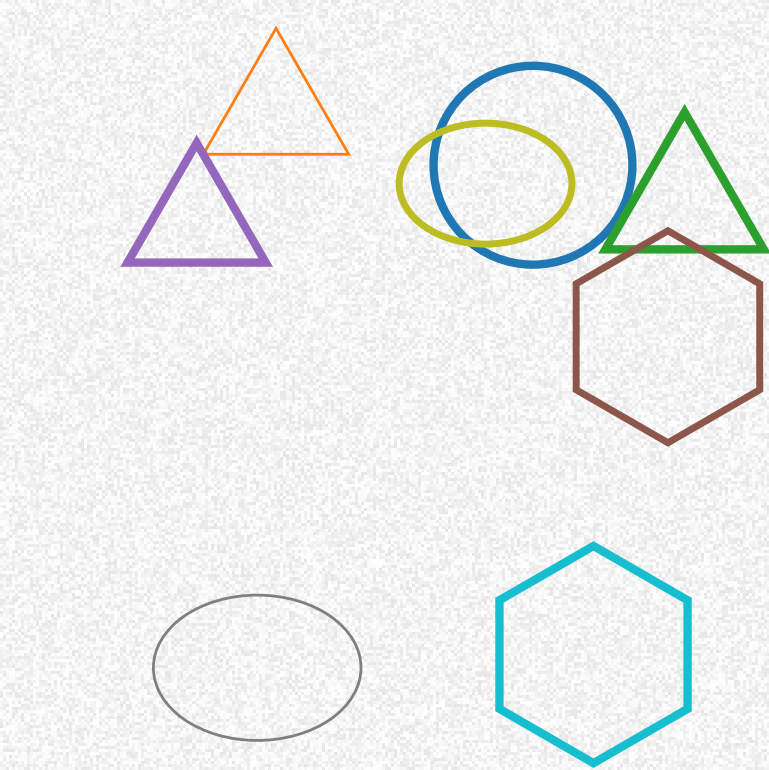[{"shape": "circle", "thickness": 3, "radius": 0.65, "center": [0.692, 0.785]}, {"shape": "triangle", "thickness": 1, "radius": 0.55, "center": [0.358, 0.854]}, {"shape": "triangle", "thickness": 3, "radius": 0.59, "center": [0.889, 0.736]}, {"shape": "triangle", "thickness": 3, "radius": 0.52, "center": [0.255, 0.711]}, {"shape": "hexagon", "thickness": 2.5, "radius": 0.69, "center": [0.867, 0.563]}, {"shape": "oval", "thickness": 1, "radius": 0.67, "center": [0.334, 0.133]}, {"shape": "oval", "thickness": 2.5, "radius": 0.56, "center": [0.631, 0.762]}, {"shape": "hexagon", "thickness": 3, "radius": 0.71, "center": [0.771, 0.15]}]